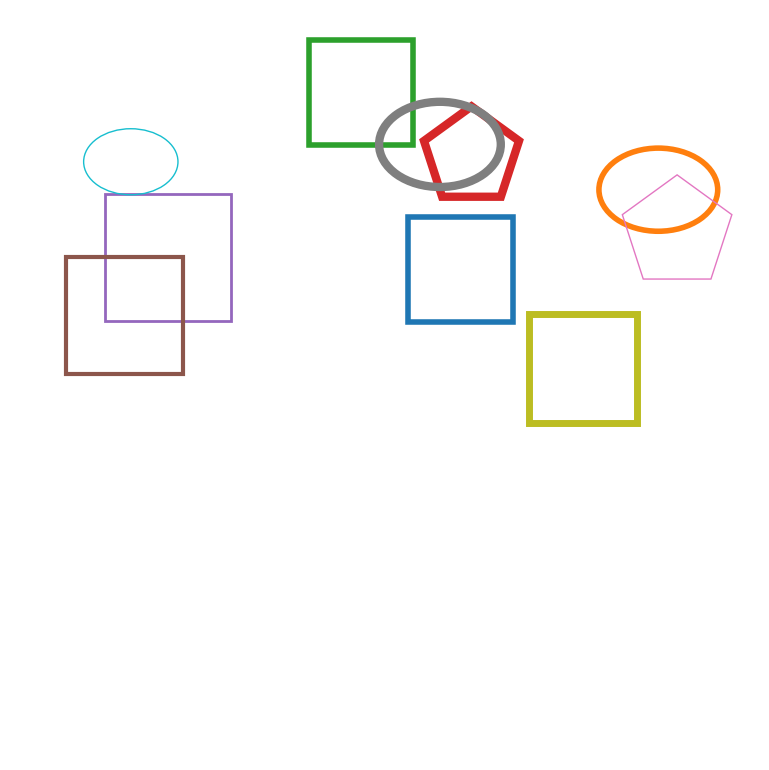[{"shape": "square", "thickness": 2, "radius": 0.34, "center": [0.598, 0.65]}, {"shape": "oval", "thickness": 2, "radius": 0.39, "center": [0.855, 0.754]}, {"shape": "square", "thickness": 2, "radius": 0.34, "center": [0.469, 0.88]}, {"shape": "pentagon", "thickness": 3, "radius": 0.32, "center": [0.612, 0.797]}, {"shape": "square", "thickness": 1, "radius": 0.41, "center": [0.218, 0.665]}, {"shape": "square", "thickness": 1.5, "radius": 0.38, "center": [0.162, 0.59]}, {"shape": "pentagon", "thickness": 0.5, "radius": 0.37, "center": [0.879, 0.698]}, {"shape": "oval", "thickness": 3, "radius": 0.4, "center": [0.571, 0.812]}, {"shape": "square", "thickness": 2.5, "radius": 0.35, "center": [0.757, 0.521]}, {"shape": "oval", "thickness": 0.5, "radius": 0.31, "center": [0.17, 0.79]}]